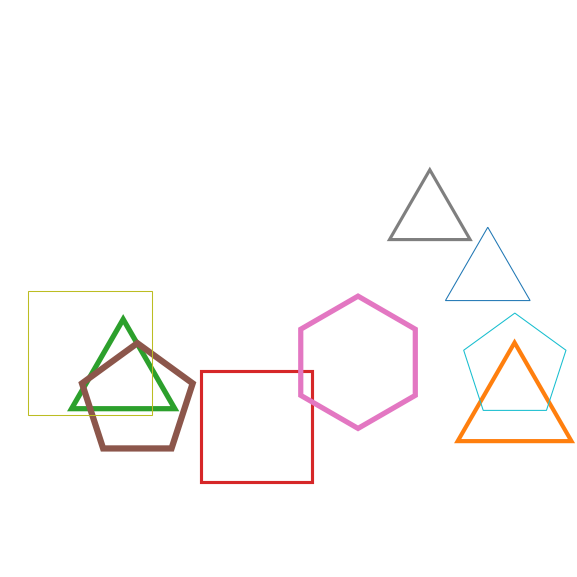[{"shape": "triangle", "thickness": 0.5, "radius": 0.42, "center": [0.845, 0.521]}, {"shape": "triangle", "thickness": 2, "radius": 0.57, "center": [0.891, 0.292]}, {"shape": "triangle", "thickness": 2.5, "radius": 0.52, "center": [0.213, 0.343]}, {"shape": "square", "thickness": 1.5, "radius": 0.48, "center": [0.444, 0.26]}, {"shape": "pentagon", "thickness": 3, "radius": 0.5, "center": [0.238, 0.304]}, {"shape": "hexagon", "thickness": 2.5, "radius": 0.57, "center": [0.62, 0.372]}, {"shape": "triangle", "thickness": 1.5, "radius": 0.4, "center": [0.744, 0.625]}, {"shape": "square", "thickness": 0.5, "radius": 0.54, "center": [0.156, 0.387]}, {"shape": "pentagon", "thickness": 0.5, "radius": 0.47, "center": [0.891, 0.364]}]